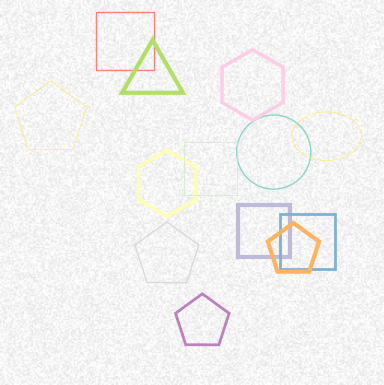[{"shape": "circle", "thickness": 1, "radius": 0.48, "center": [0.711, 0.605]}, {"shape": "hexagon", "thickness": 2.5, "radius": 0.43, "center": [0.434, 0.524]}, {"shape": "square", "thickness": 3, "radius": 0.34, "center": [0.686, 0.4]}, {"shape": "square", "thickness": 1, "radius": 0.38, "center": [0.324, 0.894]}, {"shape": "square", "thickness": 2, "radius": 0.36, "center": [0.798, 0.374]}, {"shape": "pentagon", "thickness": 3, "radius": 0.35, "center": [0.762, 0.351]}, {"shape": "triangle", "thickness": 3, "radius": 0.46, "center": [0.396, 0.805]}, {"shape": "hexagon", "thickness": 2.5, "radius": 0.46, "center": [0.656, 0.779]}, {"shape": "pentagon", "thickness": 1, "radius": 0.44, "center": [0.433, 0.337]}, {"shape": "pentagon", "thickness": 2, "radius": 0.37, "center": [0.526, 0.164]}, {"shape": "square", "thickness": 0.5, "radius": 0.34, "center": [0.547, 0.562]}, {"shape": "oval", "thickness": 0.5, "radius": 0.45, "center": [0.849, 0.646]}, {"shape": "pentagon", "thickness": 0.5, "radius": 0.49, "center": [0.132, 0.691]}]